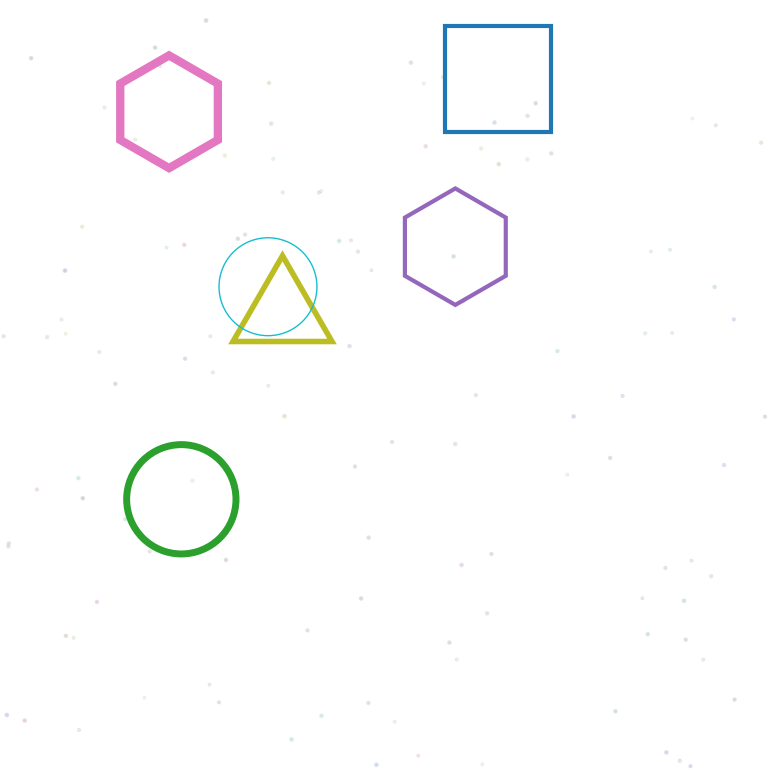[{"shape": "square", "thickness": 1.5, "radius": 0.35, "center": [0.647, 0.898]}, {"shape": "circle", "thickness": 2.5, "radius": 0.35, "center": [0.235, 0.352]}, {"shape": "hexagon", "thickness": 1.5, "radius": 0.38, "center": [0.591, 0.68]}, {"shape": "hexagon", "thickness": 3, "radius": 0.37, "center": [0.22, 0.855]}, {"shape": "triangle", "thickness": 2, "radius": 0.37, "center": [0.367, 0.594]}, {"shape": "circle", "thickness": 0.5, "radius": 0.32, "center": [0.348, 0.628]}]